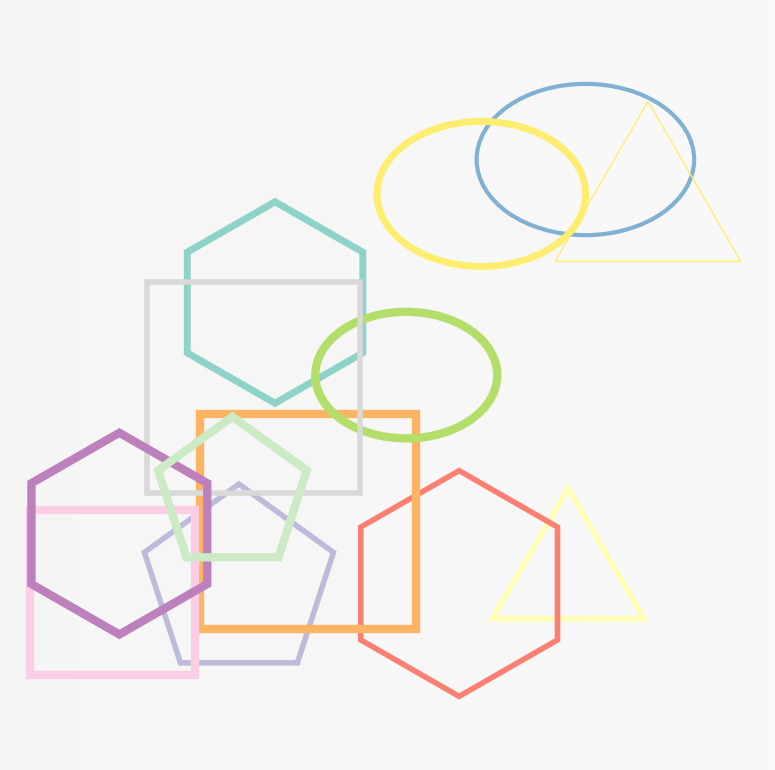[{"shape": "hexagon", "thickness": 2.5, "radius": 0.65, "center": [0.355, 0.607]}, {"shape": "triangle", "thickness": 2, "radius": 0.57, "center": [0.733, 0.253]}, {"shape": "pentagon", "thickness": 2, "radius": 0.64, "center": [0.308, 0.243]}, {"shape": "hexagon", "thickness": 2, "radius": 0.73, "center": [0.592, 0.242]}, {"shape": "oval", "thickness": 1.5, "radius": 0.7, "center": [0.755, 0.793]}, {"shape": "square", "thickness": 3, "radius": 0.7, "center": [0.397, 0.323]}, {"shape": "oval", "thickness": 3, "radius": 0.59, "center": [0.524, 0.513]}, {"shape": "square", "thickness": 3, "radius": 0.53, "center": [0.145, 0.231]}, {"shape": "square", "thickness": 2, "radius": 0.69, "center": [0.327, 0.497]}, {"shape": "hexagon", "thickness": 3, "radius": 0.65, "center": [0.154, 0.307]}, {"shape": "pentagon", "thickness": 3, "radius": 0.5, "center": [0.3, 0.358]}, {"shape": "triangle", "thickness": 0.5, "radius": 0.69, "center": [0.836, 0.73]}, {"shape": "oval", "thickness": 2.5, "radius": 0.67, "center": [0.621, 0.748]}]